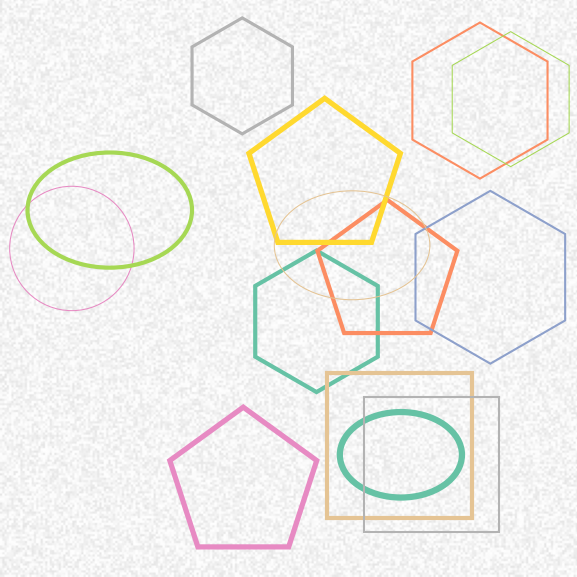[{"shape": "hexagon", "thickness": 2, "radius": 0.61, "center": [0.548, 0.443]}, {"shape": "oval", "thickness": 3, "radius": 0.53, "center": [0.694, 0.212]}, {"shape": "hexagon", "thickness": 1, "radius": 0.68, "center": [0.831, 0.825]}, {"shape": "pentagon", "thickness": 2, "radius": 0.64, "center": [0.671, 0.526]}, {"shape": "hexagon", "thickness": 1, "radius": 0.75, "center": [0.849, 0.519]}, {"shape": "pentagon", "thickness": 2.5, "radius": 0.67, "center": [0.421, 0.16]}, {"shape": "circle", "thickness": 0.5, "radius": 0.54, "center": [0.124, 0.569]}, {"shape": "oval", "thickness": 2, "radius": 0.71, "center": [0.19, 0.635]}, {"shape": "hexagon", "thickness": 0.5, "radius": 0.58, "center": [0.884, 0.827]}, {"shape": "pentagon", "thickness": 2.5, "radius": 0.69, "center": [0.562, 0.691]}, {"shape": "oval", "thickness": 0.5, "radius": 0.67, "center": [0.61, 0.574]}, {"shape": "square", "thickness": 2, "radius": 0.63, "center": [0.692, 0.228]}, {"shape": "square", "thickness": 1, "radius": 0.59, "center": [0.747, 0.194]}, {"shape": "hexagon", "thickness": 1.5, "radius": 0.5, "center": [0.419, 0.868]}]